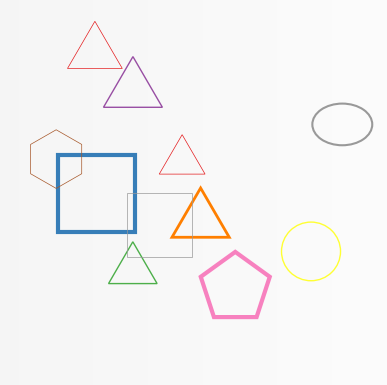[{"shape": "triangle", "thickness": 0.5, "radius": 0.34, "center": [0.47, 0.582]}, {"shape": "triangle", "thickness": 0.5, "radius": 0.41, "center": [0.245, 0.863]}, {"shape": "square", "thickness": 3, "radius": 0.5, "center": [0.25, 0.498]}, {"shape": "triangle", "thickness": 1, "radius": 0.36, "center": [0.343, 0.3]}, {"shape": "triangle", "thickness": 1, "radius": 0.44, "center": [0.343, 0.765]}, {"shape": "triangle", "thickness": 2, "radius": 0.43, "center": [0.518, 0.426]}, {"shape": "circle", "thickness": 1, "radius": 0.38, "center": [0.803, 0.347]}, {"shape": "hexagon", "thickness": 0.5, "radius": 0.38, "center": [0.145, 0.587]}, {"shape": "pentagon", "thickness": 3, "radius": 0.47, "center": [0.607, 0.252]}, {"shape": "oval", "thickness": 1.5, "radius": 0.39, "center": [0.883, 0.677]}, {"shape": "square", "thickness": 0.5, "radius": 0.42, "center": [0.412, 0.415]}]